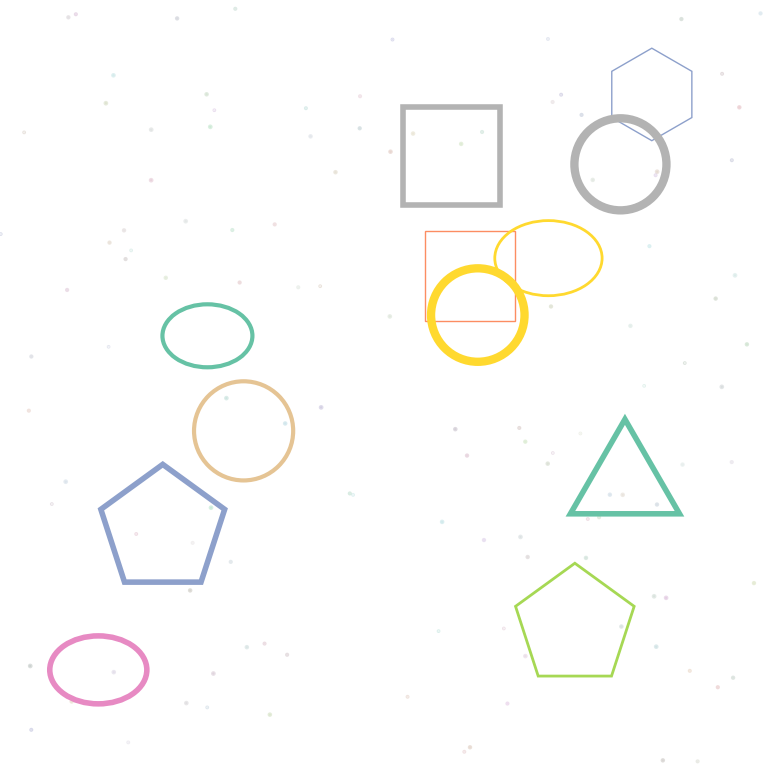[{"shape": "oval", "thickness": 1.5, "radius": 0.29, "center": [0.269, 0.564]}, {"shape": "triangle", "thickness": 2, "radius": 0.41, "center": [0.812, 0.374]}, {"shape": "square", "thickness": 0.5, "radius": 0.29, "center": [0.611, 0.641]}, {"shape": "pentagon", "thickness": 2, "radius": 0.42, "center": [0.211, 0.312]}, {"shape": "hexagon", "thickness": 0.5, "radius": 0.3, "center": [0.847, 0.877]}, {"shape": "oval", "thickness": 2, "radius": 0.32, "center": [0.128, 0.13]}, {"shape": "pentagon", "thickness": 1, "radius": 0.4, "center": [0.747, 0.188]}, {"shape": "oval", "thickness": 1, "radius": 0.35, "center": [0.712, 0.665]}, {"shape": "circle", "thickness": 3, "radius": 0.3, "center": [0.621, 0.591]}, {"shape": "circle", "thickness": 1.5, "radius": 0.32, "center": [0.316, 0.44]}, {"shape": "square", "thickness": 2, "radius": 0.32, "center": [0.586, 0.798]}, {"shape": "circle", "thickness": 3, "radius": 0.3, "center": [0.806, 0.787]}]